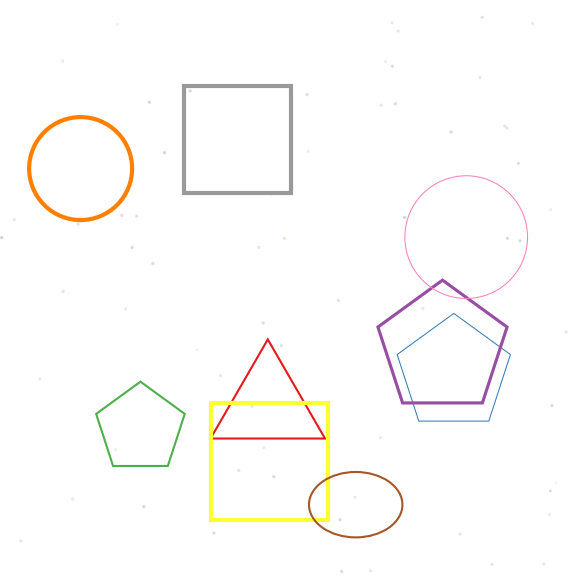[{"shape": "triangle", "thickness": 1, "radius": 0.57, "center": [0.464, 0.297]}, {"shape": "pentagon", "thickness": 0.5, "radius": 0.52, "center": [0.786, 0.353]}, {"shape": "pentagon", "thickness": 1, "radius": 0.4, "center": [0.243, 0.258]}, {"shape": "pentagon", "thickness": 1.5, "radius": 0.59, "center": [0.766, 0.397]}, {"shape": "circle", "thickness": 2, "radius": 0.45, "center": [0.14, 0.707]}, {"shape": "square", "thickness": 2, "radius": 0.51, "center": [0.467, 0.2]}, {"shape": "oval", "thickness": 1, "radius": 0.4, "center": [0.616, 0.125]}, {"shape": "circle", "thickness": 0.5, "radius": 0.53, "center": [0.807, 0.589]}, {"shape": "square", "thickness": 2, "radius": 0.47, "center": [0.411, 0.757]}]